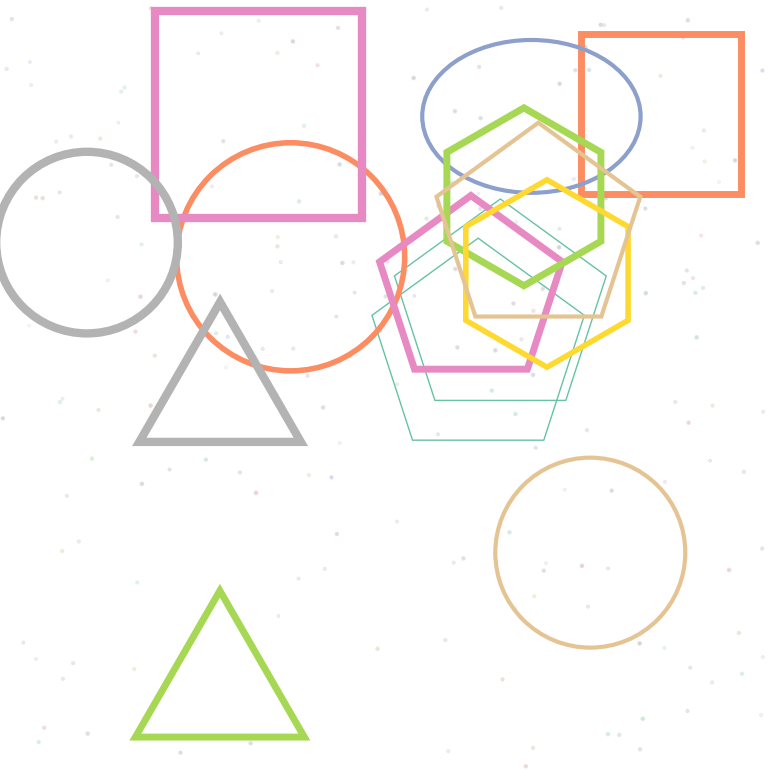[{"shape": "pentagon", "thickness": 0.5, "radius": 0.72, "center": [0.65, 0.597]}, {"shape": "pentagon", "thickness": 0.5, "radius": 0.73, "center": [0.621, 0.546]}, {"shape": "square", "thickness": 2.5, "radius": 0.52, "center": [0.859, 0.852]}, {"shape": "circle", "thickness": 2, "radius": 0.74, "center": [0.377, 0.666]}, {"shape": "oval", "thickness": 1.5, "radius": 0.71, "center": [0.69, 0.849]}, {"shape": "pentagon", "thickness": 2.5, "radius": 0.62, "center": [0.612, 0.621]}, {"shape": "square", "thickness": 3, "radius": 0.67, "center": [0.336, 0.851]}, {"shape": "hexagon", "thickness": 2.5, "radius": 0.58, "center": [0.68, 0.744]}, {"shape": "triangle", "thickness": 2.5, "radius": 0.63, "center": [0.286, 0.106]}, {"shape": "hexagon", "thickness": 2, "radius": 0.61, "center": [0.71, 0.645]}, {"shape": "circle", "thickness": 1.5, "radius": 0.62, "center": [0.767, 0.282]}, {"shape": "pentagon", "thickness": 1.5, "radius": 0.7, "center": [0.699, 0.701]}, {"shape": "triangle", "thickness": 3, "radius": 0.61, "center": [0.286, 0.487]}, {"shape": "circle", "thickness": 3, "radius": 0.59, "center": [0.113, 0.685]}]